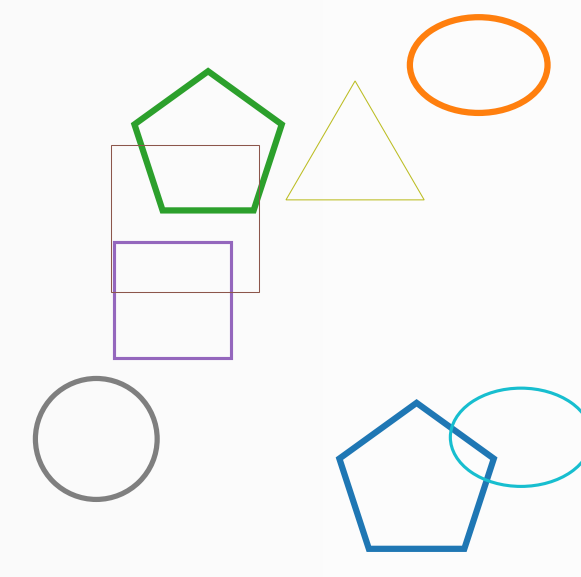[{"shape": "pentagon", "thickness": 3, "radius": 0.7, "center": [0.717, 0.162]}, {"shape": "oval", "thickness": 3, "radius": 0.59, "center": [0.824, 0.886]}, {"shape": "pentagon", "thickness": 3, "radius": 0.67, "center": [0.358, 0.743]}, {"shape": "square", "thickness": 1.5, "radius": 0.5, "center": [0.297, 0.48]}, {"shape": "square", "thickness": 0.5, "radius": 0.64, "center": [0.319, 0.62]}, {"shape": "circle", "thickness": 2.5, "radius": 0.52, "center": [0.166, 0.239]}, {"shape": "triangle", "thickness": 0.5, "radius": 0.69, "center": [0.611, 0.722]}, {"shape": "oval", "thickness": 1.5, "radius": 0.61, "center": [0.896, 0.242]}]